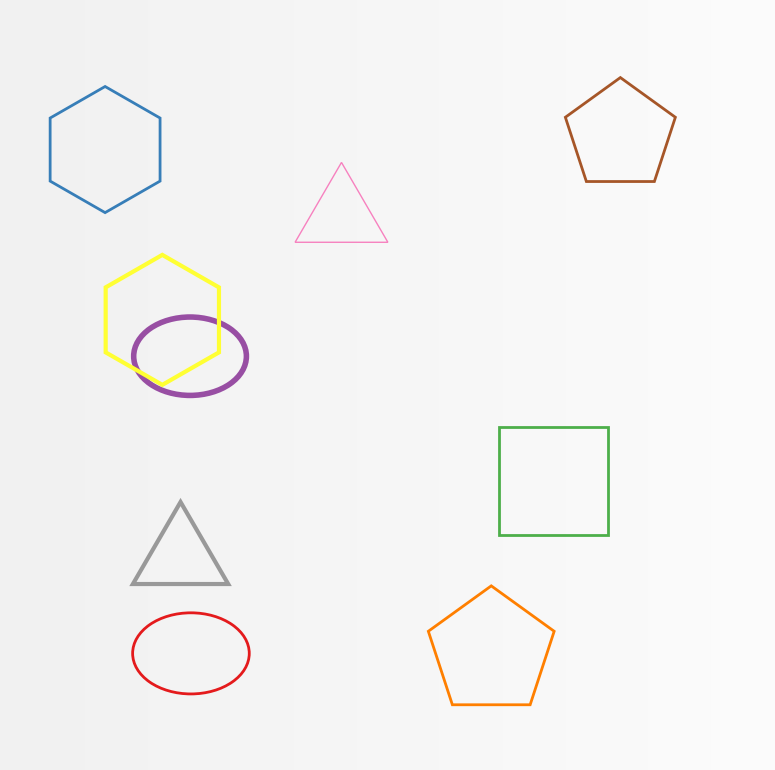[{"shape": "oval", "thickness": 1, "radius": 0.38, "center": [0.246, 0.151]}, {"shape": "hexagon", "thickness": 1, "radius": 0.41, "center": [0.136, 0.806]}, {"shape": "square", "thickness": 1, "radius": 0.35, "center": [0.714, 0.375]}, {"shape": "oval", "thickness": 2, "radius": 0.36, "center": [0.245, 0.537]}, {"shape": "pentagon", "thickness": 1, "radius": 0.43, "center": [0.634, 0.154]}, {"shape": "hexagon", "thickness": 1.5, "radius": 0.42, "center": [0.209, 0.585]}, {"shape": "pentagon", "thickness": 1, "radius": 0.37, "center": [0.8, 0.825]}, {"shape": "triangle", "thickness": 0.5, "radius": 0.35, "center": [0.441, 0.72]}, {"shape": "triangle", "thickness": 1.5, "radius": 0.35, "center": [0.233, 0.277]}]